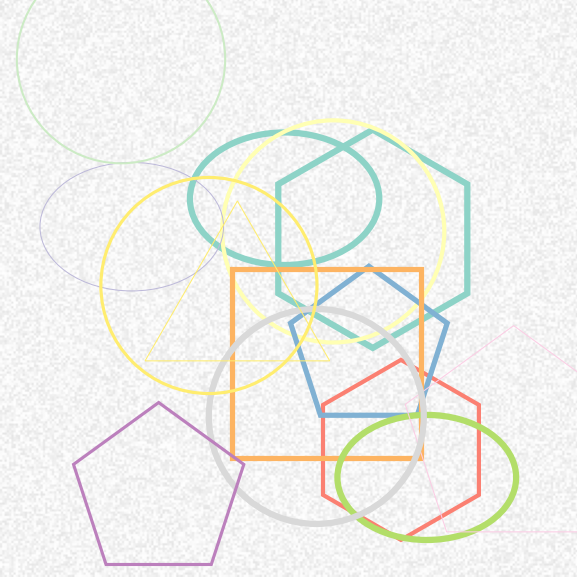[{"shape": "oval", "thickness": 3, "radius": 0.82, "center": [0.493, 0.655]}, {"shape": "hexagon", "thickness": 3, "radius": 0.94, "center": [0.646, 0.586]}, {"shape": "circle", "thickness": 2, "radius": 0.96, "center": [0.577, 0.598]}, {"shape": "oval", "thickness": 0.5, "radius": 0.79, "center": [0.228, 0.607]}, {"shape": "hexagon", "thickness": 2, "radius": 0.78, "center": [0.694, 0.22]}, {"shape": "pentagon", "thickness": 2.5, "radius": 0.71, "center": [0.639, 0.395]}, {"shape": "square", "thickness": 2.5, "radius": 0.82, "center": [0.565, 0.37]}, {"shape": "oval", "thickness": 3, "radius": 0.77, "center": [0.739, 0.172]}, {"shape": "pentagon", "thickness": 0.5, "radius": 0.99, "center": [0.889, 0.238]}, {"shape": "circle", "thickness": 3, "radius": 0.93, "center": [0.548, 0.278]}, {"shape": "pentagon", "thickness": 1.5, "radius": 0.78, "center": [0.275, 0.147]}, {"shape": "circle", "thickness": 1, "radius": 0.9, "center": [0.21, 0.897]}, {"shape": "circle", "thickness": 1.5, "radius": 0.94, "center": [0.362, 0.505]}, {"shape": "triangle", "thickness": 0.5, "radius": 0.92, "center": [0.411, 0.467]}]